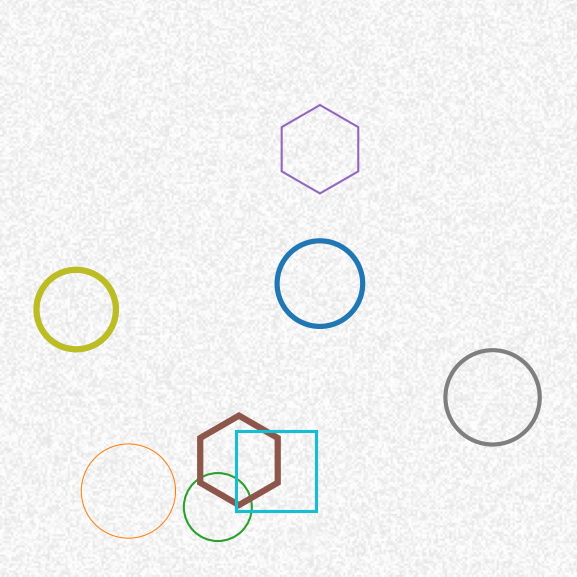[{"shape": "circle", "thickness": 2.5, "radius": 0.37, "center": [0.554, 0.508]}, {"shape": "circle", "thickness": 0.5, "radius": 0.41, "center": [0.222, 0.149]}, {"shape": "circle", "thickness": 1, "radius": 0.29, "center": [0.377, 0.121]}, {"shape": "hexagon", "thickness": 1, "radius": 0.38, "center": [0.554, 0.741]}, {"shape": "hexagon", "thickness": 3, "radius": 0.39, "center": [0.414, 0.202]}, {"shape": "circle", "thickness": 2, "radius": 0.41, "center": [0.853, 0.311]}, {"shape": "circle", "thickness": 3, "radius": 0.34, "center": [0.132, 0.463]}, {"shape": "square", "thickness": 1.5, "radius": 0.35, "center": [0.478, 0.183]}]